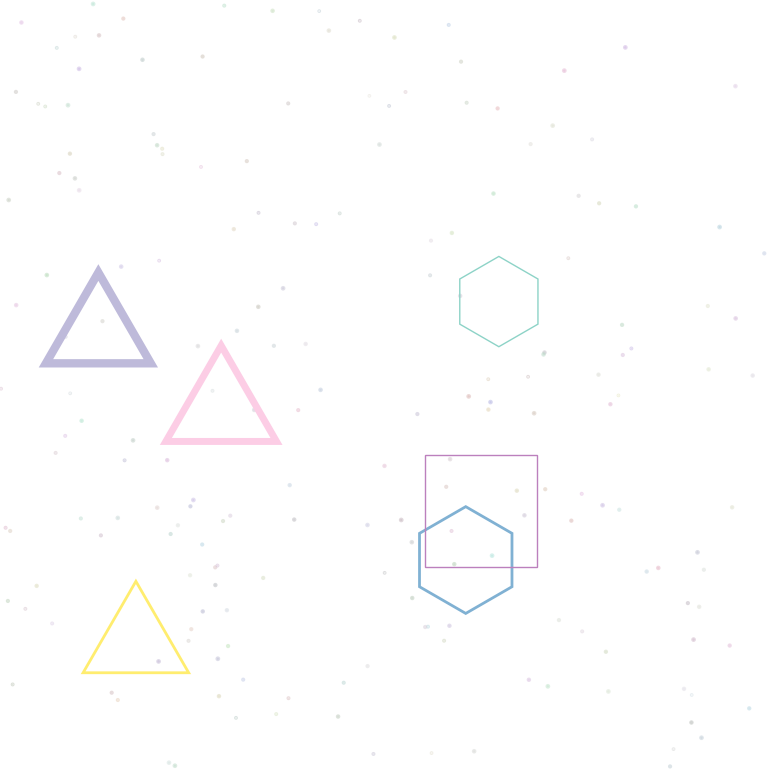[{"shape": "hexagon", "thickness": 0.5, "radius": 0.29, "center": [0.648, 0.608]}, {"shape": "triangle", "thickness": 3, "radius": 0.39, "center": [0.128, 0.567]}, {"shape": "hexagon", "thickness": 1, "radius": 0.35, "center": [0.605, 0.273]}, {"shape": "triangle", "thickness": 2.5, "radius": 0.41, "center": [0.287, 0.468]}, {"shape": "square", "thickness": 0.5, "radius": 0.36, "center": [0.624, 0.336]}, {"shape": "triangle", "thickness": 1, "radius": 0.4, "center": [0.176, 0.166]}]